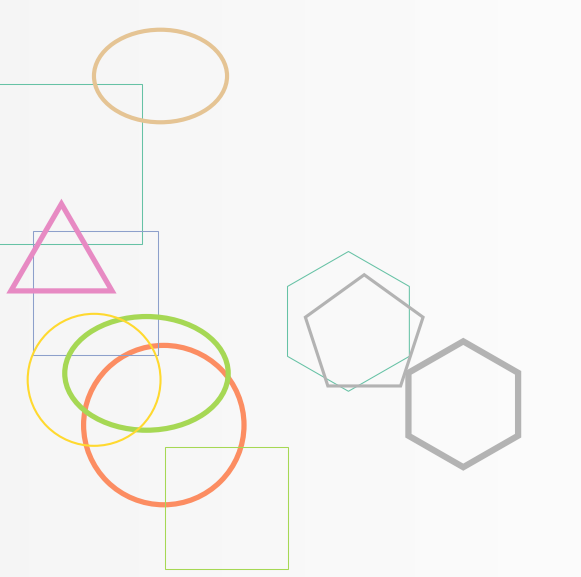[{"shape": "hexagon", "thickness": 0.5, "radius": 0.61, "center": [0.599, 0.443]}, {"shape": "square", "thickness": 0.5, "radius": 0.69, "center": [0.106, 0.715]}, {"shape": "circle", "thickness": 2.5, "radius": 0.69, "center": [0.282, 0.263]}, {"shape": "square", "thickness": 0.5, "radius": 0.54, "center": [0.164, 0.492]}, {"shape": "triangle", "thickness": 2.5, "radius": 0.5, "center": [0.106, 0.546]}, {"shape": "square", "thickness": 0.5, "radius": 0.53, "center": [0.39, 0.12]}, {"shape": "oval", "thickness": 2.5, "radius": 0.7, "center": [0.252, 0.353]}, {"shape": "circle", "thickness": 1, "radius": 0.57, "center": [0.162, 0.341]}, {"shape": "oval", "thickness": 2, "radius": 0.57, "center": [0.276, 0.868]}, {"shape": "pentagon", "thickness": 1.5, "radius": 0.53, "center": [0.627, 0.417]}, {"shape": "hexagon", "thickness": 3, "radius": 0.54, "center": [0.797, 0.299]}]